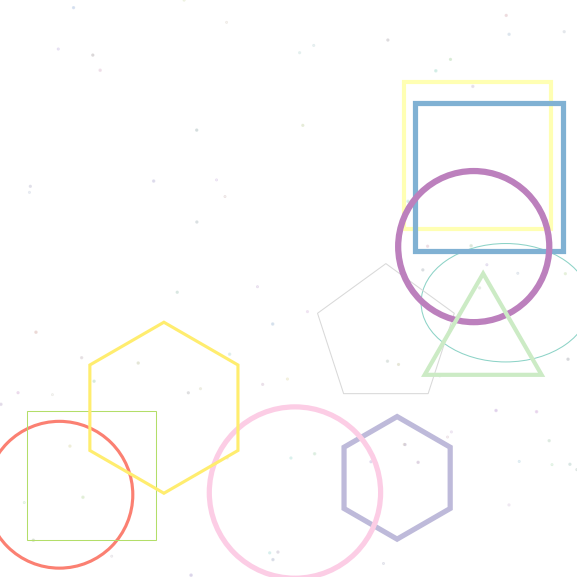[{"shape": "oval", "thickness": 0.5, "radius": 0.73, "center": [0.876, 0.475]}, {"shape": "square", "thickness": 2, "radius": 0.63, "center": [0.826, 0.729]}, {"shape": "hexagon", "thickness": 2.5, "radius": 0.53, "center": [0.688, 0.172]}, {"shape": "circle", "thickness": 1.5, "radius": 0.64, "center": [0.103, 0.142]}, {"shape": "square", "thickness": 2.5, "radius": 0.64, "center": [0.847, 0.693]}, {"shape": "square", "thickness": 0.5, "radius": 0.56, "center": [0.158, 0.176]}, {"shape": "circle", "thickness": 2.5, "radius": 0.74, "center": [0.511, 0.146]}, {"shape": "pentagon", "thickness": 0.5, "radius": 0.62, "center": [0.668, 0.418]}, {"shape": "circle", "thickness": 3, "radius": 0.65, "center": [0.82, 0.572]}, {"shape": "triangle", "thickness": 2, "radius": 0.58, "center": [0.837, 0.409]}, {"shape": "hexagon", "thickness": 1.5, "radius": 0.74, "center": [0.284, 0.293]}]